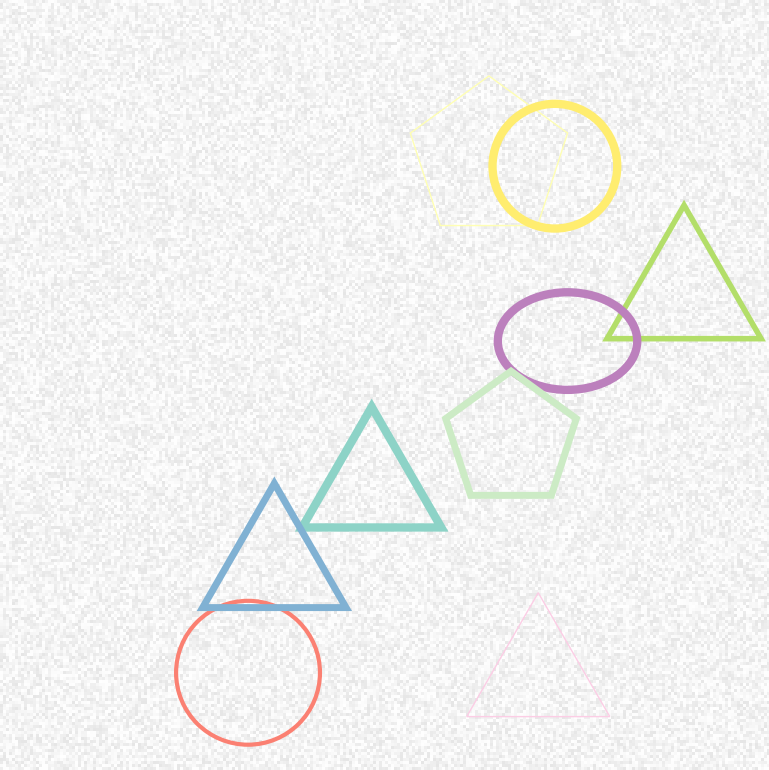[{"shape": "triangle", "thickness": 3, "radius": 0.52, "center": [0.483, 0.367]}, {"shape": "pentagon", "thickness": 0.5, "radius": 0.54, "center": [0.635, 0.794]}, {"shape": "circle", "thickness": 1.5, "radius": 0.47, "center": [0.322, 0.126]}, {"shape": "triangle", "thickness": 2.5, "radius": 0.54, "center": [0.356, 0.265]}, {"shape": "triangle", "thickness": 2, "radius": 0.58, "center": [0.888, 0.618]}, {"shape": "triangle", "thickness": 0.5, "radius": 0.54, "center": [0.699, 0.123]}, {"shape": "oval", "thickness": 3, "radius": 0.45, "center": [0.737, 0.557]}, {"shape": "pentagon", "thickness": 2.5, "radius": 0.45, "center": [0.664, 0.429]}, {"shape": "circle", "thickness": 3, "radius": 0.4, "center": [0.721, 0.784]}]